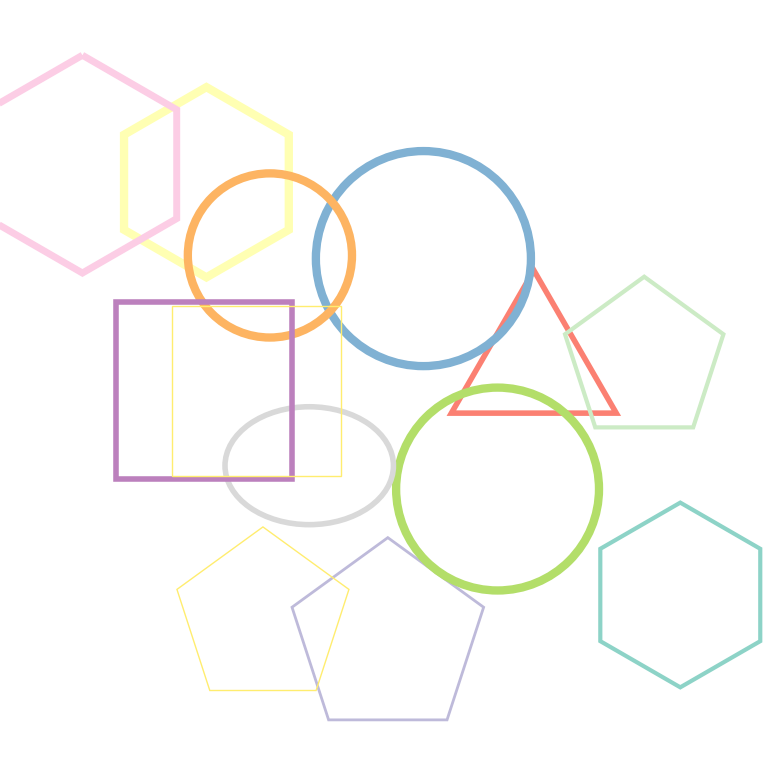[{"shape": "hexagon", "thickness": 1.5, "radius": 0.6, "center": [0.883, 0.227]}, {"shape": "hexagon", "thickness": 3, "radius": 0.62, "center": [0.268, 0.763]}, {"shape": "pentagon", "thickness": 1, "radius": 0.65, "center": [0.504, 0.171]}, {"shape": "triangle", "thickness": 2, "radius": 0.62, "center": [0.693, 0.525]}, {"shape": "circle", "thickness": 3, "radius": 0.7, "center": [0.55, 0.664]}, {"shape": "circle", "thickness": 3, "radius": 0.53, "center": [0.351, 0.668]}, {"shape": "circle", "thickness": 3, "radius": 0.66, "center": [0.646, 0.365]}, {"shape": "hexagon", "thickness": 2.5, "radius": 0.71, "center": [0.107, 0.787]}, {"shape": "oval", "thickness": 2, "radius": 0.55, "center": [0.402, 0.395]}, {"shape": "square", "thickness": 2, "radius": 0.57, "center": [0.265, 0.493]}, {"shape": "pentagon", "thickness": 1.5, "radius": 0.54, "center": [0.837, 0.532]}, {"shape": "pentagon", "thickness": 0.5, "radius": 0.59, "center": [0.341, 0.198]}, {"shape": "square", "thickness": 0.5, "radius": 0.55, "center": [0.333, 0.492]}]